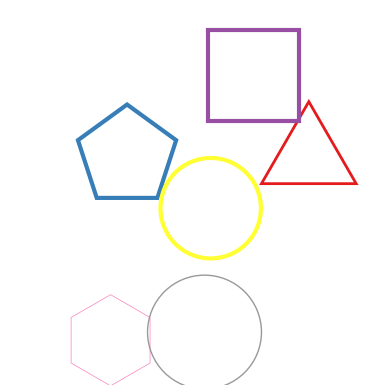[{"shape": "triangle", "thickness": 2, "radius": 0.71, "center": [0.802, 0.594]}, {"shape": "pentagon", "thickness": 3, "radius": 0.67, "center": [0.33, 0.594]}, {"shape": "square", "thickness": 3, "radius": 0.59, "center": [0.658, 0.804]}, {"shape": "circle", "thickness": 3, "radius": 0.65, "center": [0.547, 0.459]}, {"shape": "hexagon", "thickness": 0.5, "radius": 0.59, "center": [0.287, 0.116]}, {"shape": "circle", "thickness": 1, "radius": 0.74, "center": [0.531, 0.137]}]